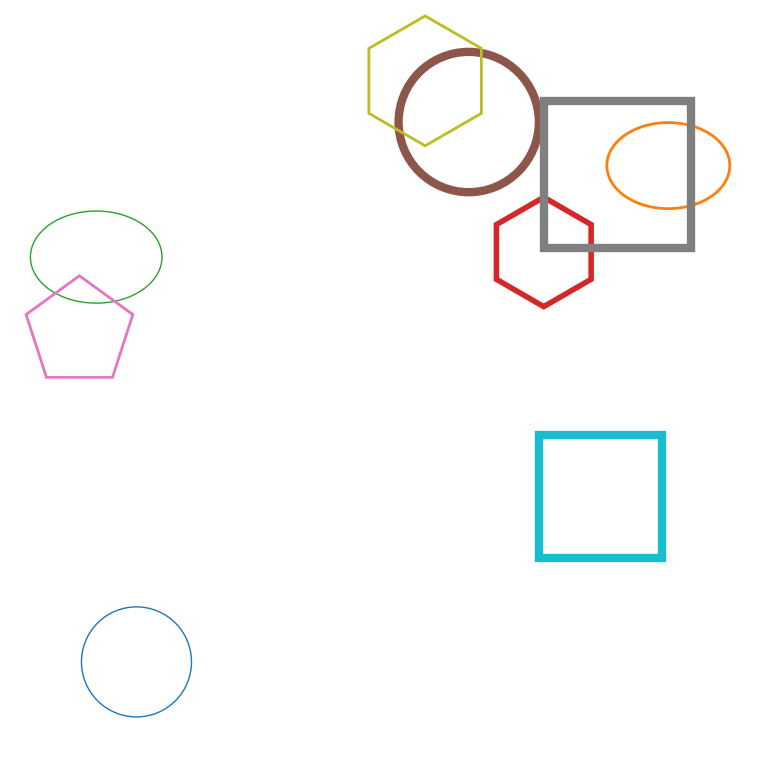[{"shape": "circle", "thickness": 0.5, "radius": 0.36, "center": [0.177, 0.14]}, {"shape": "oval", "thickness": 1, "radius": 0.4, "center": [0.868, 0.785]}, {"shape": "oval", "thickness": 0.5, "radius": 0.43, "center": [0.125, 0.666]}, {"shape": "hexagon", "thickness": 2, "radius": 0.36, "center": [0.706, 0.673]}, {"shape": "circle", "thickness": 3, "radius": 0.46, "center": [0.609, 0.842]}, {"shape": "pentagon", "thickness": 1, "radius": 0.36, "center": [0.103, 0.569]}, {"shape": "square", "thickness": 3, "radius": 0.48, "center": [0.802, 0.773]}, {"shape": "hexagon", "thickness": 1, "radius": 0.42, "center": [0.552, 0.895]}, {"shape": "square", "thickness": 3, "radius": 0.4, "center": [0.78, 0.355]}]